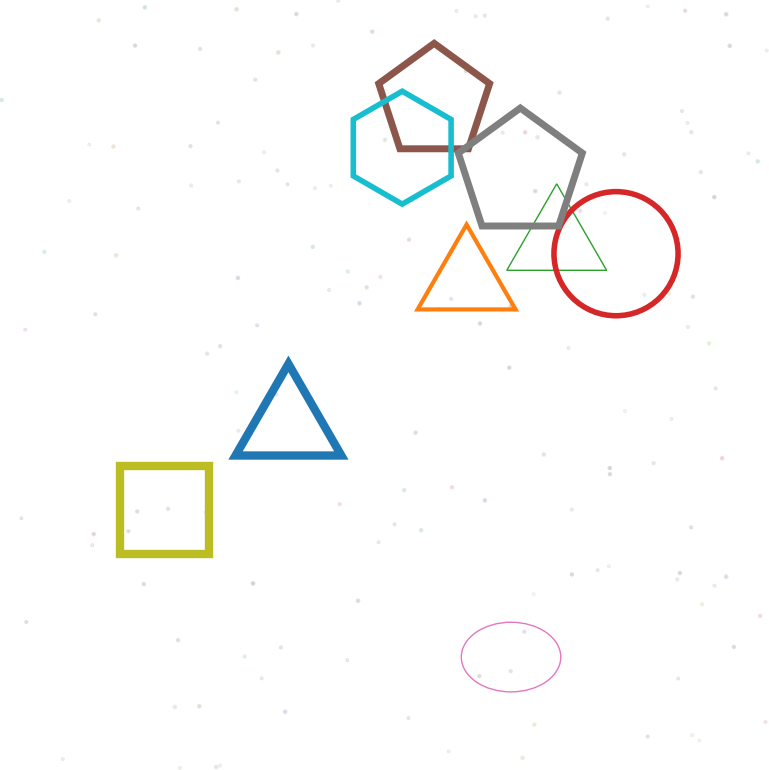[{"shape": "triangle", "thickness": 3, "radius": 0.4, "center": [0.375, 0.448]}, {"shape": "triangle", "thickness": 1.5, "radius": 0.37, "center": [0.606, 0.635]}, {"shape": "triangle", "thickness": 0.5, "radius": 0.37, "center": [0.723, 0.686]}, {"shape": "circle", "thickness": 2, "radius": 0.4, "center": [0.8, 0.671]}, {"shape": "pentagon", "thickness": 2.5, "radius": 0.38, "center": [0.564, 0.868]}, {"shape": "oval", "thickness": 0.5, "radius": 0.32, "center": [0.664, 0.147]}, {"shape": "pentagon", "thickness": 2.5, "radius": 0.42, "center": [0.676, 0.775]}, {"shape": "square", "thickness": 3, "radius": 0.29, "center": [0.213, 0.338]}, {"shape": "hexagon", "thickness": 2, "radius": 0.37, "center": [0.522, 0.808]}]